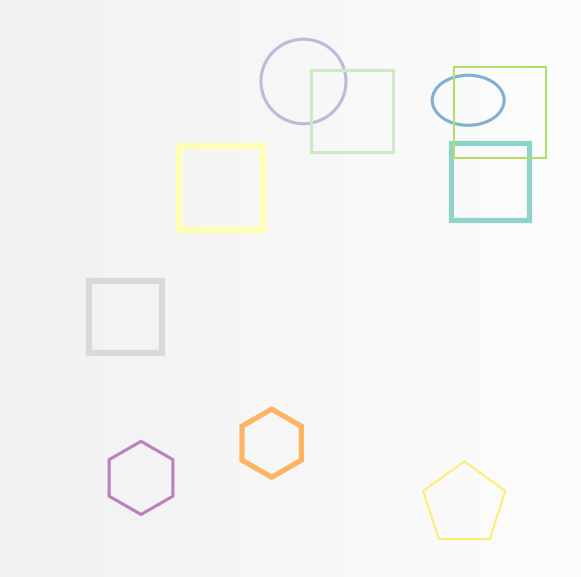[{"shape": "square", "thickness": 2.5, "radius": 0.34, "center": [0.843, 0.685]}, {"shape": "square", "thickness": 3, "radius": 0.36, "center": [0.381, 0.673]}, {"shape": "circle", "thickness": 1.5, "radius": 0.37, "center": [0.522, 0.858]}, {"shape": "oval", "thickness": 1.5, "radius": 0.31, "center": [0.805, 0.825]}, {"shape": "hexagon", "thickness": 2.5, "radius": 0.29, "center": [0.467, 0.232]}, {"shape": "square", "thickness": 1, "radius": 0.39, "center": [0.86, 0.805]}, {"shape": "square", "thickness": 3, "radius": 0.31, "center": [0.216, 0.45]}, {"shape": "hexagon", "thickness": 1.5, "radius": 0.32, "center": [0.243, 0.172]}, {"shape": "square", "thickness": 1.5, "radius": 0.35, "center": [0.606, 0.807]}, {"shape": "pentagon", "thickness": 1, "radius": 0.37, "center": [0.799, 0.126]}]